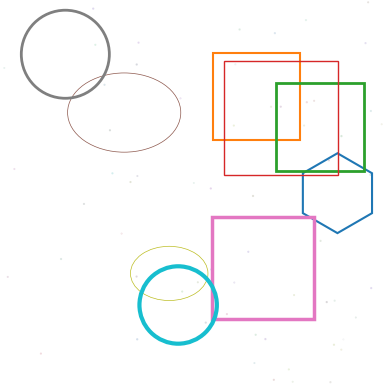[{"shape": "hexagon", "thickness": 1.5, "radius": 0.52, "center": [0.876, 0.498]}, {"shape": "square", "thickness": 1.5, "radius": 0.56, "center": [0.666, 0.748]}, {"shape": "square", "thickness": 2, "radius": 0.57, "center": [0.831, 0.671]}, {"shape": "square", "thickness": 1, "radius": 0.74, "center": [0.73, 0.694]}, {"shape": "oval", "thickness": 0.5, "radius": 0.73, "center": [0.323, 0.708]}, {"shape": "square", "thickness": 2.5, "radius": 0.66, "center": [0.683, 0.304]}, {"shape": "circle", "thickness": 2, "radius": 0.57, "center": [0.17, 0.859]}, {"shape": "oval", "thickness": 0.5, "radius": 0.5, "center": [0.44, 0.29]}, {"shape": "circle", "thickness": 3, "radius": 0.5, "center": [0.463, 0.208]}]